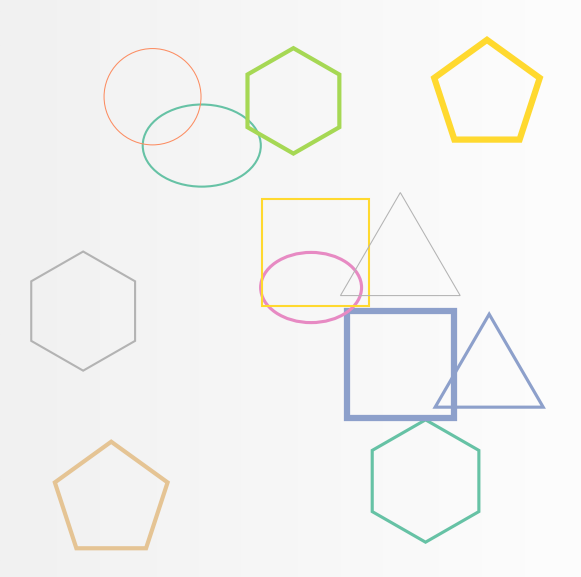[{"shape": "oval", "thickness": 1, "radius": 0.51, "center": [0.347, 0.747]}, {"shape": "hexagon", "thickness": 1.5, "radius": 0.53, "center": [0.732, 0.166]}, {"shape": "circle", "thickness": 0.5, "radius": 0.42, "center": [0.262, 0.832]}, {"shape": "triangle", "thickness": 1.5, "radius": 0.54, "center": [0.842, 0.348]}, {"shape": "square", "thickness": 3, "radius": 0.46, "center": [0.689, 0.368]}, {"shape": "oval", "thickness": 1.5, "radius": 0.43, "center": [0.535, 0.501]}, {"shape": "hexagon", "thickness": 2, "radius": 0.46, "center": [0.505, 0.824]}, {"shape": "square", "thickness": 1, "radius": 0.46, "center": [0.542, 0.562]}, {"shape": "pentagon", "thickness": 3, "radius": 0.48, "center": [0.838, 0.835]}, {"shape": "pentagon", "thickness": 2, "radius": 0.51, "center": [0.191, 0.132]}, {"shape": "hexagon", "thickness": 1, "radius": 0.52, "center": [0.143, 0.46]}, {"shape": "triangle", "thickness": 0.5, "radius": 0.59, "center": [0.689, 0.547]}]